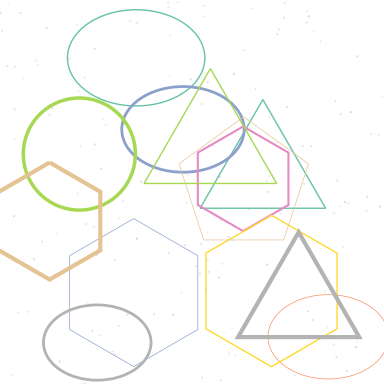[{"shape": "triangle", "thickness": 1, "radius": 0.94, "center": [0.683, 0.553]}, {"shape": "oval", "thickness": 1, "radius": 0.89, "center": [0.354, 0.85]}, {"shape": "oval", "thickness": 0.5, "radius": 0.78, "center": [0.853, 0.125]}, {"shape": "hexagon", "thickness": 0.5, "radius": 0.96, "center": [0.347, 0.24]}, {"shape": "oval", "thickness": 2, "radius": 0.79, "center": [0.475, 0.664]}, {"shape": "hexagon", "thickness": 1.5, "radius": 0.68, "center": [0.631, 0.536]}, {"shape": "circle", "thickness": 2.5, "radius": 0.73, "center": [0.206, 0.6]}, {"shape": "triangle", "thickness": 1, "radius": 0.99, "center": [0.546, 0.623]}, {"shape": "hexagon", "thickness": 1, "radius": 0.98, "center": [0.705, 0.244]}, {"shape": "pentagon", "thickness": 0.5, "radius": 0.88, "center": [0.633, 0.52]}, {"shape": "hexagon", "thickness": 3, "radius": 0.76, "center": [0.129, 0.426]}, {"shape": "triangle", "thickness": 3, "radius": 0.91, "center": [0.776, 0.215]}, {"shape": "oval", "thickness": 2, "radius": 0.7, "center": [0.253, 0.11]}]